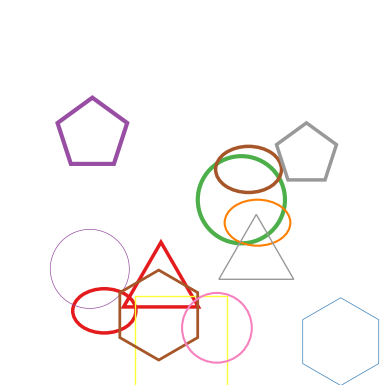[{"shape": "oval", "thickness": 2.5, "radius": 0.41, "center": [0.271, 0.193]}, {"shape": "triangle", "thickness": 2.5, "radius": 0.56, "center": [0.418, 0.259]}, {"shape": "hexagon", "thickness": 0.5, "radius": 0.57, "center": [0.885, 0.113]}, {"shape": "circle", "thickness": 3, "radius": 0.57, "center": [0.627, 0.481]}, {"shape": "circle", "thickness": 0.5, "radius": 0.51, "center": [0.233, 0.302]}, {"shape": "pentagon", "thickness": 3, "radius": 0.48, "center": [0.24, 0.651]}, {"shape": "oval", "thickness": 1.5, "radius": 0.43, "center": [0.669, 0.422]}, {"shape": "square", "thickness": 1, "radius": 0.6, "center": [0.47, 0.111]}, {"shape": "hexagon", "thickness": 2, "radius": 0.58, "center": [0.412, 0.182]}, {"shape": "oval", "thickness": 2.5, "radius": 0.43, "center": [0.646, 0.56]}, {"shape": "circle", "thickness": 1.5, "radius": 0.45, "center": [0.563, 0.149]}, {"shape": "pentagon", "thickness": 2.5, "radius": 0.41, "center": [0.796, 0.599]}, {"shape": "triangle", "thickness": 1, "radius": 0.56, "center": [0.666, 0.331]}]